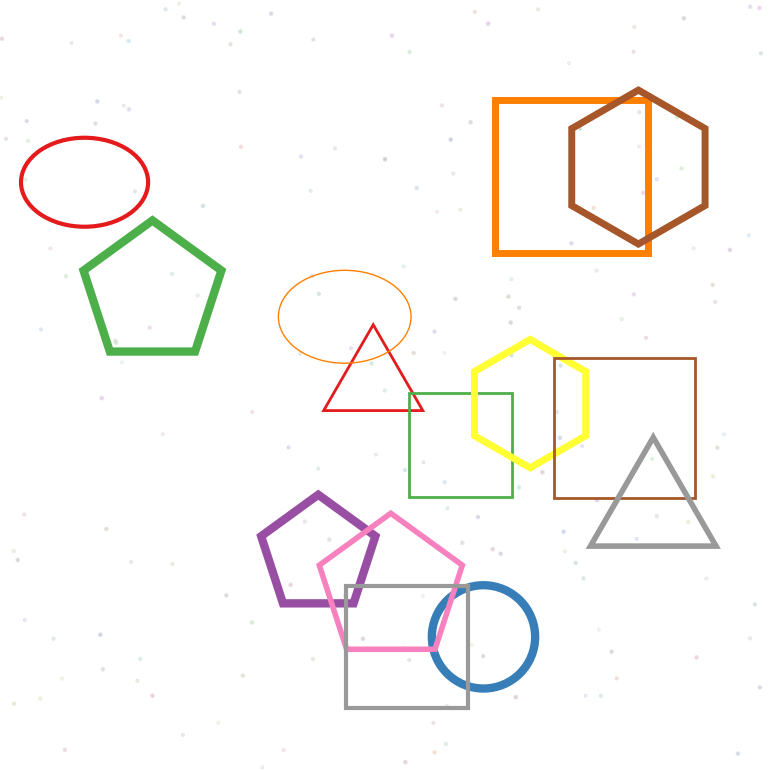[{"shape": "triangle", "thickness": 1, "radius": 0.37, "center": [0.485, 0.504]}, {"shape": "oval", "thickness": 1.5, "radius": 0.41, "center": [0.11, 0.763]}, {"shape": "circle", "thickness": 3, "radius": 0.34, "center": [0.628, 0.173]}, {"shape": "square", "thickness": 1, "radius": 0.34, "center": [0.598, 0.422]}, {"shape": "pentagon", "thickness": 3, "radius": 0.47, "center": [0.198, 0.62]}, {"shape": "pentagon", "thickness": 3, "radius": 0.39, "center": [0.413, 0.28]}, {"shape": "oval", "thickness": 0.5, "radius": 0.43, "center": [0.448, 0.589]}, {"shape": "square", "thickness": 2.5, "radius": 0.5, "center": [0.742, 0.771]}, {"shape": "hexagon", "thickness": 2.5, "radius": 0.42, "center": [0.688, 0.476]}, {"shape": "hexagon", "thickness": 2.5, "radius": 0.5, "center": [0.829, 0.783]}, {"shape": "square", "thickness": 1, "radius": 0.46, "center": [0.811, 0.444]}, {"shape": "pentagon", "thickness": 2, "radius": 0.49, "center": [0.508, 0.236]}, {"shape": "triangle", "thickness": 2, "radius": 0.47, "center": [0.848, 0.338]}, {"shape": "square", "thickness": 1.5, "radius": 0.4, "center": [0.528, 0.16]}]